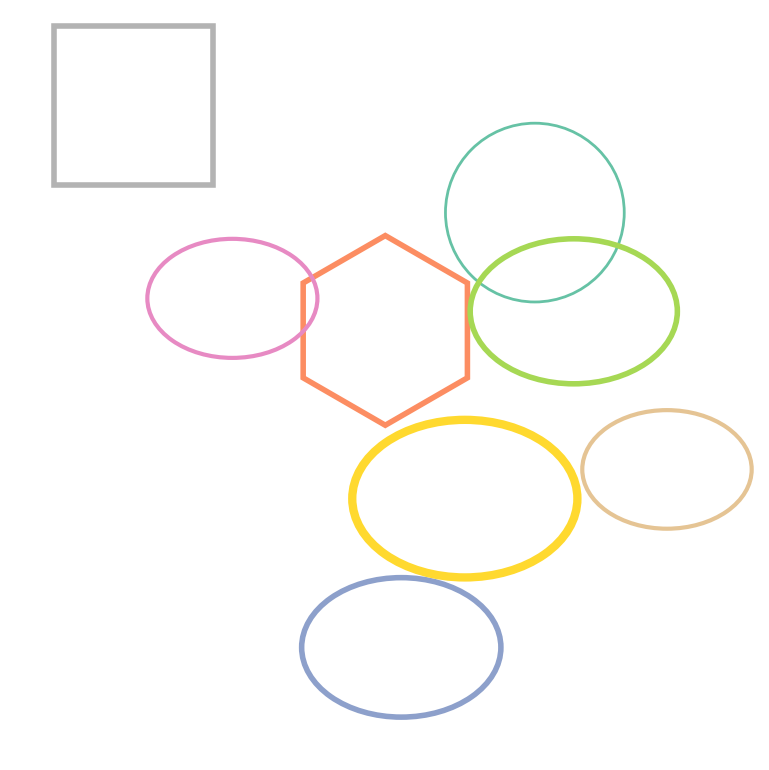[{"shape": "circle", "thickness": 1, "radius": 0.58, "center": [0.695, 0.724]}, {"shape": "hexagon", "thickness": 2, "radius": 0.62, "center": [0.5, 0.571]}, {"shape": "oval", "thickness": 2, "radius": 0.65, "center": [0.521, 0.159]}, {"shape": "oval", "thickness": 1.5, "radius": 0.55, "center": [0.302, 0.613]}, {"shape": "oval", "thickness": 2, "radius": 0.67, "center": [0.745, 0.596]}, {"shape": "oval", "thickness": 3, "radius": 0.73, "center": [0.604, 0.352]}, {"shape": "oval", "thickness": 1.5, "radius": 0.55, "center": [0.866, 0.39]}, {"shape": "square", "thickness": 2, "radius": 0.52, "center": [0.174, 0.863]}]